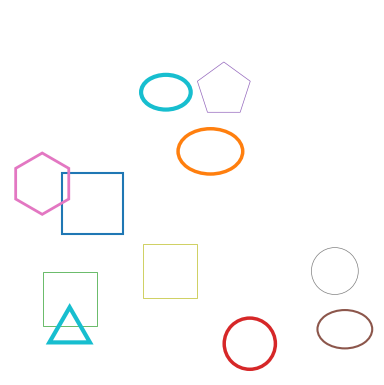[{"shape": "square", "thickness": 1.5, "radius": 0.39, "center": [0.241, 0.47]}, {"shape": "oval", "thickness": 2.5, "radius": 0.42, "center": [0.546, 0.607]}, {"shape": "square", "thickness": 0.5, "radius": 0.35, "center": [0.182, 0.223]}, {"shape": "circle", "thickness": 2.5, "radius": 0.33, "center": [0.649, 0.107]}, {"shape": "pentagon", "thickness": 0.5, "radius": 0.36, "center": [0.581, 0.767]}, {"shape": "oval", "thickness": 1.5, "radius": 0.36, "center": [0.896, 0.145]}, {"shape": "hexagon", "thickness": 2, "radius": 0.4, "center": [0.11, 0.523]}, {"shape": "circle", "thickness": 0.5, "radius": 0.3, "center": [0.87, 0.296]}, {"shape": "square", "thickness": 0.5, "radius": 0.35, "center": [0.441, 0.296]}, {"shape": "triangle", "thickness": 3, "radius": 0.3, "center": [0.181, 0.141]}, {"shape": "oval", "thickness": 3, "radius": 0.32, "center": [0.431, 0.76]}]